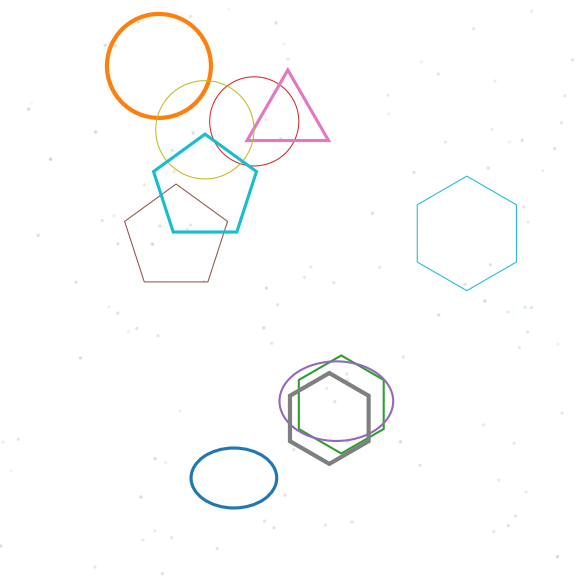[{"shape": "oval", "thickness": 1.5, "radius": 0.37, "center": [0.405, 0.171]}, {"shape": "circle", "thickness": 2, "radius": 0.45, "center": [0.275, 0.885]}, {"shape": "hexagon", "thickness": 1, "radius": 0.42, "center": [0.591, 0.299]}, {"shape": "circle", "thickness": 0.5, "radius": 0.39, "center": [0.44, 0.789]}, {"shape": "oval", "thickness": 1, "radius": 0.49, "center": [0.582, 0.304]}, {"shape": "pentagon", "thickness": 0.5, "radius": 0.47, "center": [0.305, 0.587]}, {"shape": "triangle", "thickness": 1.5, "radius": 0.41, "center": [0.498, 0.796]}, {"shape": "hexagon", "thickness": 2, "radius": 0.39, "center": [0.57, 0.275]}, {"shape": "circle", "thickness": 0.5, "radius": 0.43, "center": [0.355, 0.774]}, {"shape": "pentagon", "thickness": 1.5, "radius": 0.47, "center": [0.355, 0.673]}, {"shape": "hexagon", "thickness": 0.5, "radius": 0.5, "center": [0.808, 0.595]}]